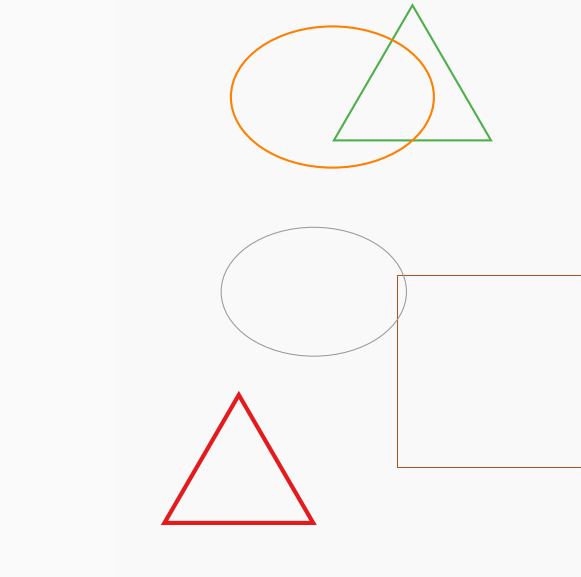[{"shape": "triangle", "thickness": 2, "radius": 0.74, "center": [0.411, 0.168]}, {"shape": "triangle", "thickness": 1, "radius": 0.78, "center": [0.71, 0.834]}, {"shape": "oval", "thickness": 1, "radius": 0.87, "center": [0.572, 0.831]}, {"shape": "square", "thickness": 0.5, "radius": 0.83, "center": [0.85, 0.357]}, {"shape": "oval", "thickness": 0.5, "radius": 0.8, "center": [0.54, 0.494]}]